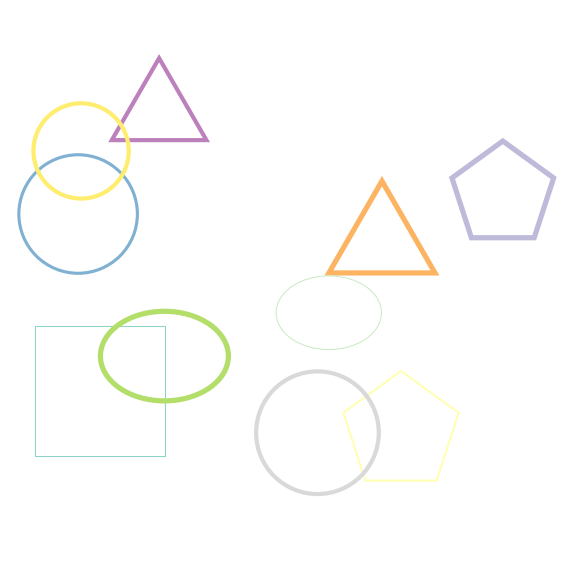[{"shape": "square", "thickness": 0.5, "radius": 0.56, "center": [0.173, 0.322]}, {"shape": "pentagon", "thickness": 1, "radius": 0.52, "center": [0.694, 0.252]}, {"shape": "pentagon", "thickness": 2.5, "radius": 0.46, "center": [0.871, 0.662]}, {"shape": "circle", "thickness": 1.5, "radius": 0.51, "center": [0.135, 0.629]}, {"shape": "triangle", "thickness": 2.5, "radius": 0.53, "center": [0.661, 0.58]}, {"shape": "oval", "thickness": 2.5, "radius": 0.55, "center": [0.285, 0.383]}, {"shape": "circle", "thickness": 2, "radius": 0.53, "center": [0.55, 0.25]}, {"shape": "triangle", "thickness": 2, "radius": 0.47, "center": [0.276, 0.804]}, {"shape": "oval", "thickness": 0.5, "radius": 0.46, "center": [0.569, 0.458]}, {"shape": "circle", "thickness": 2, "radius": 0.41, "center": [0.14, 0.738]}]